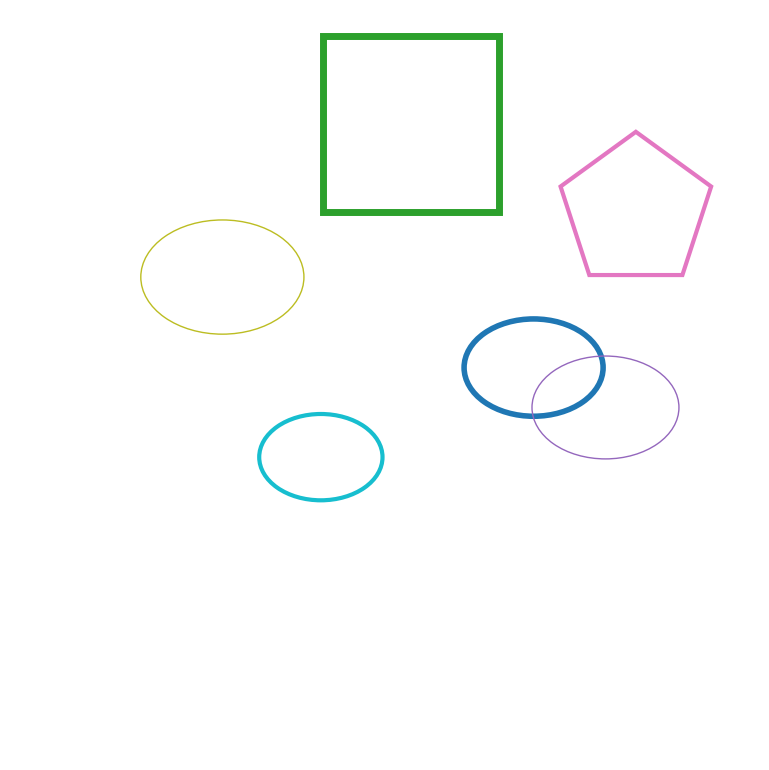[{"shape": "oval", "thickness": 2, "radius": 0.45, "center": [0.693, 0.523]}, {"shape": "square", "thickness": 2.5, "radius": 0.57, "center": [0.534, 0.839]}, {"shape": "oval", "thickness": 0.5, "radius": 0.48, "center": [0.786, 0.471]}, {"shape": "pentagon", "thickness": 1.5, "radius": 0.51, "center": [0.826, 0.726]}, {"shape": "oval", "thickness": 0.5, "radius": 0.53, "center": [0.289, 0.64]}, {"shape": "oval", "thickness": 1.5, "radius": 0.4, "center": [0.417, 0.406]}]